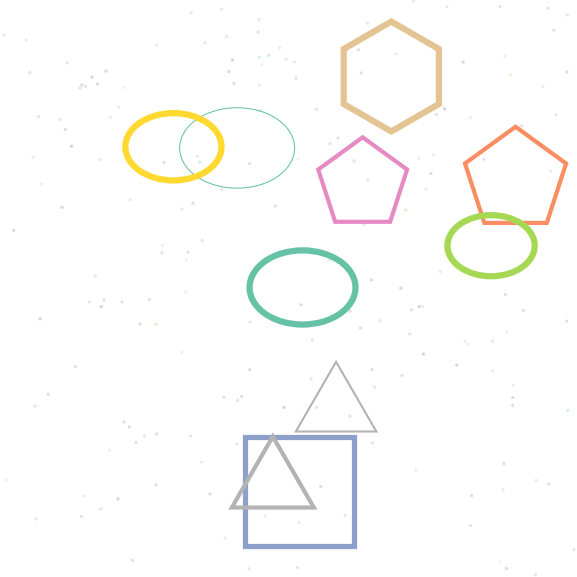[{"shape": "oval", "thickness": 3, "radius": 0.46, "center": [0.524, 0.501]}, {"shape": "oval", "thickness": 0.5, "radius": 0.5, "center": [0.411, 0.743]}, {"shape": "pentagon", "thickness": 2, "radius": 0.46, "center": [0.893, 0.688]}, {"shape": "square", "thickness": 2.5, "radius": 0.47, "center": [0.519, 0.149]}, {"shape": "pentagon", "thickness": 2, "radius": 0.4, "center": [0.628, 0.681]}, {"shape": "oval", "thickness": 3, "radius": 0.38, "center": [0.85, 0.574]}, {"shape": "oval", "thickness": 3, "radius": 0.42, "center": [0.3, 0.745]}, {"shape": "hexagon", "thickness": 3, "radius": 0.48, "center": [0.678, 0.867]}, {"shape": "triangle", "thickness": 1, "radius": 0.4, "center": [0.582, 0.292]}, {"shape": "triangle", "thickness": 2, "radius": 0.41, "center": [0.472, 0.161]}]